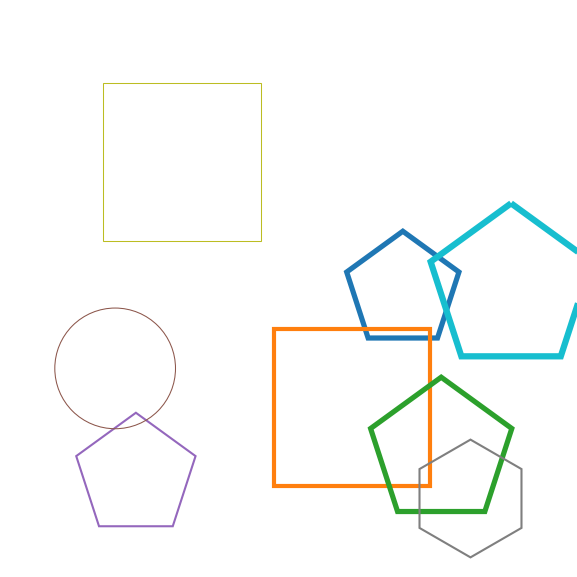[{"shape": "pentagon", "thickness": 2.5, "radius": 0.51, "center": [0.698, 0.497]}, {"shape": "square", "thickness": 2, "radius": 0.68, "center": [0.61, 0.294]}, {"shape": "pentagon", "thickness": 2.5, "radius": 0.64, "center": [0.764, 0.217]}, {"shape": "pentagon", "thickness": 1, "radius": 0.54, "center": [0.235, 0.176]}, {"shape": "circle", "thickness": 0.5, "radius": 0.52, "center": [0.199, 0.361]}, {"shape": "hexagon", "thickness": 1, "radius": 0.51, "center": [0.815, 0.136]}, {"shape": "square", "thickness": 0.5, "radius": 0.68, "center": [0.315, 0.718]}, {"shape": "pentagon", "thickness": 3, "radius": 0.73, "center": [0.885, 0.501]}]